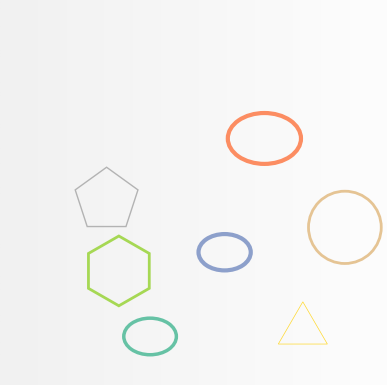[{"shape": "oval", "thickness": 2.5, "radius": 0.34, "center": [0.387, 0.126]}, {"shape": "oval", "thickness": 3, "radius": 0.47, "center": [0.682, 0.64]}, {"shape": "oval", "thickness": 3, "radius": 0.34, "center": [0.58, 0.345]}, {"shape": "hexagon", "thickness": 2, "radius": 0.45, "center": [0.307, 0.296]}, {"shape": "triangle", "thickness": 0.5, "radius": 0.37, "center": [0.781, 0.143]}, {"shape": "circle", "thickness": 2, "radius": 0.47, "center": [0.89, 0.409]}, {"shape": "pentagon", "thickness": 1, "radius": 0.43, "center": [0.275, 0.48]}]